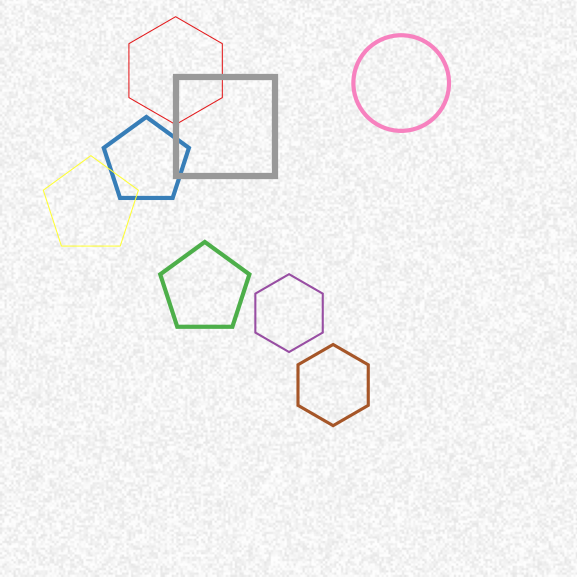[{"shape": "hexagon", "thickness": 0.5, "radius": 0.47, "center": [0.304, 0.877]}, {"shape": "pentagon", "thickness": 2, "radius": 0.39, "center": [0.253, 0.719]}, {"shape": "pentagon", "thickness": 2, "radius": 0.41, "center": [0.355, 0.499]}, {"shape": "hexagon", "thickness": 1, "radius": 0.34, "center": [0.501, 0.457]}, {"shape": "pentagon", "thickness": 0.5, "radius": 0.43, "center": [0.157, 0.643]}, {"shape": "hexagon", "thickness": 1.5, "radius": 0.35, "center": [0.577, 0.332]}, {"shape": "circle", "thickness": 2, "radius": 0.41, "center": [0.695, 0.855]}, {"shape": "square", "thickness": 3, "radius": 0.43, "center": [0.39, 0.78]}]